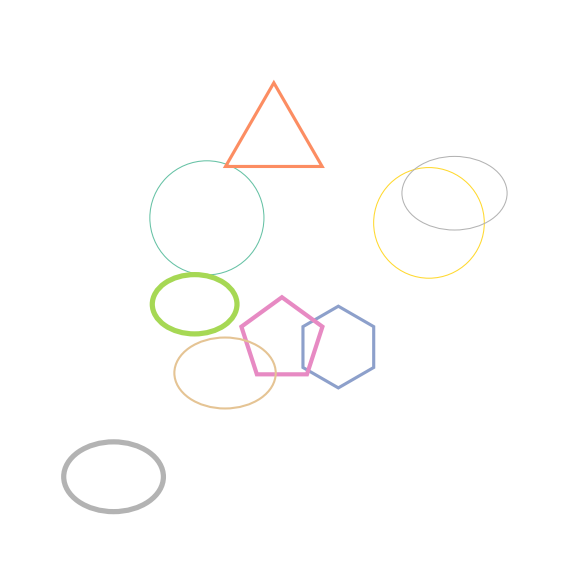[{"shape": "circle", "thickness": 0.5, "radius": 0.49, "center": [0.358, 0.622]}, {"shape": "triangle", "thickness": 1.5, "radius": 0.48, "center": [0.474, 0.759]}, {"shape": "hexagon", "thickness": 1.5, "radius": 0.35, "center": [0.586, 0.398]}, {"shape": "pentagon", "thickness": 2, "radius": 0.37, "center": [0.488, 0.411]}, {"shape": "oval", "thickness": 2.5, "radius": 0.37, "center": [0.337, 0.472]}, {"shape": "circle", "thickness": 0.5, "radius": 0.48, "center": [0.743, 0.613]}, {"shape": "oval", "thickness": 1, "radius": 0.44, "center": [0.39, 0.353]}, {"shape": "oval", "thickness": 0.5, "radius": 0.46, "center": [0.787, 0.665]}, {"shape": "oval", "thickness": 2.5, "radius": 0.43, "center": [0.197, 0.174]}]